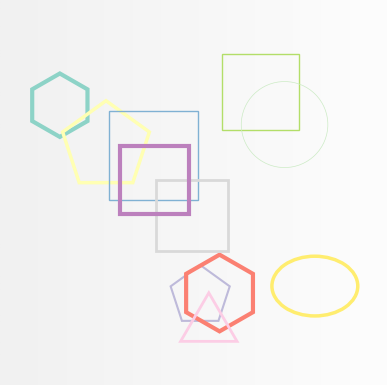[{"shape": "hexagon", "thickness": 3, "radius": 0.41, "center": [0.154, 0.727]}, {"shape": "pentagon", "thickness": 2.5, "radius": 0.59, "center": [0.274, 0.621]}, {"shape": "pentagon", "thickness": 1.5, "radius": 0.4, "center": [0.517, 0.231]}, {"shape": "hexagon", "thickness": 3, "radius": 0.5, "center": [0.567, 0.239]}, {"shape": "square", "thickness": 1, "radius": 0.58, "center": [0.396, 0.596]}, {"shape": "square", "thickness": 1, "radius": 0.49, "center": [0.672, 0.762]}, {"shape": "triangle", "thickness": 2, "radius": 0.42, "center": [0.539, 0.155]}, {"shape": "square", "thickness": 2, "radius": 0.46, "center": [0.495, 0.44]}, {"shape": "square", "thickness": 3, "radius": 0.44, "center": [0.399, 0.533]}, {"shape": "circle", "thickness": 0.5, "radius": 0.56, "center": [0.734, 0.676]}, {"shape": "oval", "thickness": 2.5, "radius": 0.55, "center": [0.813, 0.257]}]